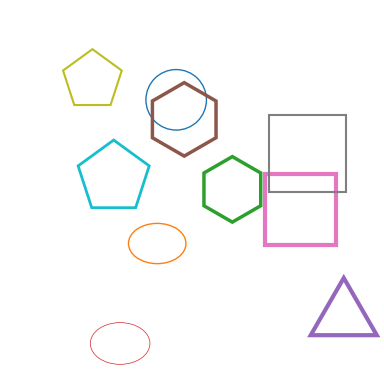[{"shape": "circle", "thickness": 1, "radius": 0.39, "center": [0.458, 0.741]}, {"shape": "oval", "thickness": 1, "radius": 0.37, "center": [0.408, 0.367]}, {"shape": "hexagon", "thickness": 2.5, "radius": 0.43, "center": [0.603, 0.508]}, {"shape": "oval", "thickness": 0.5, "radius": 0.39, "center": [0.312, 0.108]}, {"shape": "triangle", "thickness": 3, "radius": 0.5, "center": [0.893, 0.179]}, {"shape": "hexagon", "thickness": 2.5, "radius": 0.48, "center": [0.478, 0.69]}, {"shape": "square", "thickness": 3, "radius": 0.46, "center": [0.781, 0.456]}, {"shape": "square", "thickness": 1.5, "radius": 0.5, "center": [0.799, 0.601]}, {"shape": "pentagon", "thickness": 1.5, "radius": 0.4, "center": [0.24, 0.792]}, {"shape": "pentagon", "thickness": 2, "radius": 0.49, "center": [0.295, 0.539]}]